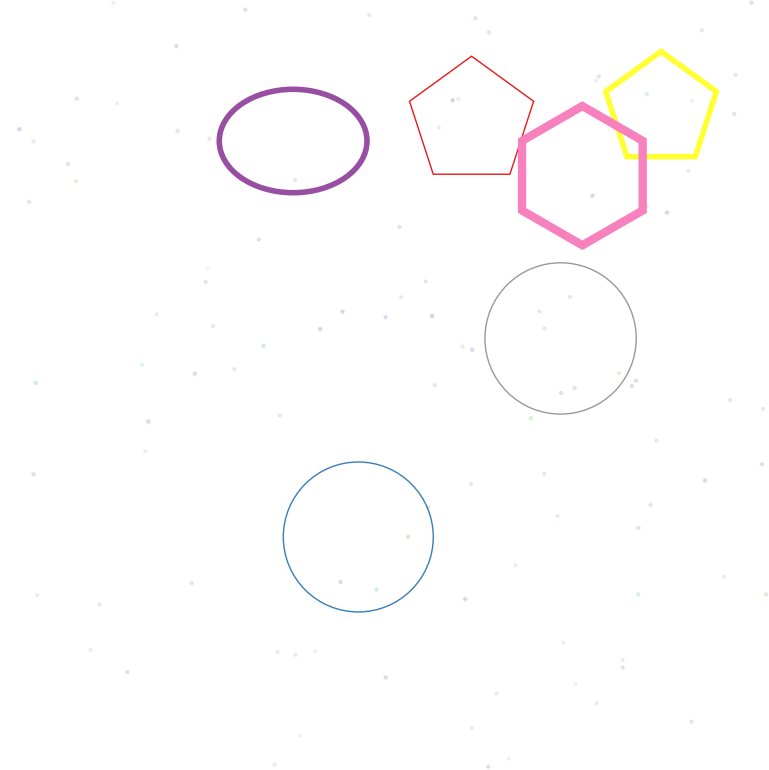[{"shape": "pentagon", "thickness": 0.5, "radius": 0.42, "center": [0.612, 0.842]}, {"shape": "circle", "thickness": 0.5, "radius": 0.49, "center": [0.465, 0.303]}, {"shape": "oval", "thickness": 2, "radius": 0.48, "center": [0.381, 0.817]}, {"shape": "pentagon", "thickness": 2, "radius": 0.38, "center": [0.859, 0.858]}, {"shape": "hexagon", "thickness": 3, "radius": 0.45, "center": [0.756, 0.772]}, {"shape": "circle", "thickness": 0.5, "radius": 0.49, "center": [0.728, 0.56]}]